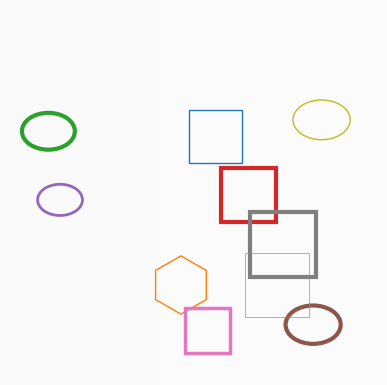[{"shape": "square", "thickness": 1, "radius": 0.34, "center": [0.556, 0.646]}, {"shape": "hexagon", "thickness": 1, "radius": 0.38, "center": [0.467, 0.26]}, {"shape": "oval", "thickness": 3, "radius": 0.34, "center": [0.125, 0.659]}, {"shape": "square", "thickness": 3, "radius": 0.35, "center": [0.641, 0.493]}, {"shape": "oval", "thickness": 2, "radius": 0.29, "center": [0.155, 0.481]}, {"shape": "oval", "thickness": 3, "radius": 0.36, "center": [0.808, 0.157]}, {"shape": "square", "thickness": 2.5, "radius": 0.29, "center": [0.535, 0.141]}, {"shape": "square", "thickness": 3, "radius": 0.42, "center": [0.731, 0.364]}, {"shape": "oval", "thickness": 1, "radius": 0.37, "center": [0.83, 0.689]}, {"shape": "square", "thickness": 0.5, "radius": 0.42, "center": [0.715, 0.259]}]